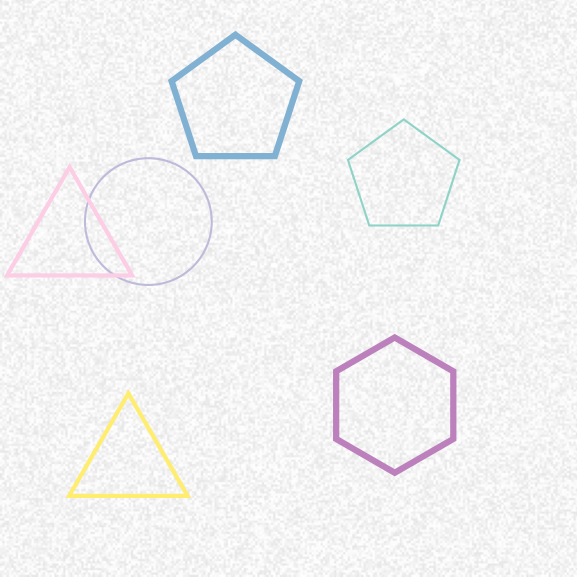[{"shape": "pentagon", "thickness": 1, "radius": 0.51, "center": [0.699, 0.691]}, {"shape": "circle", "thickness": 1, "radius": 0.55, "center": [0.257, 0.615]}, {"shape": "pentagon", "thickness": 3, "radius": 0.58, "center": [0.408, 0.823]}, {"shape": "triangle", "thickness": 2, "radius": 0.63, "center": [0.12, 0.585]}, {"shape": "hexagon", "thickness": 3, "radius": 0.59, "center": [0.684, 0.298]}, {"shape": "triangle", "thickness": 2, "radius": 0.59, "center": [0.222, 0.2]}]